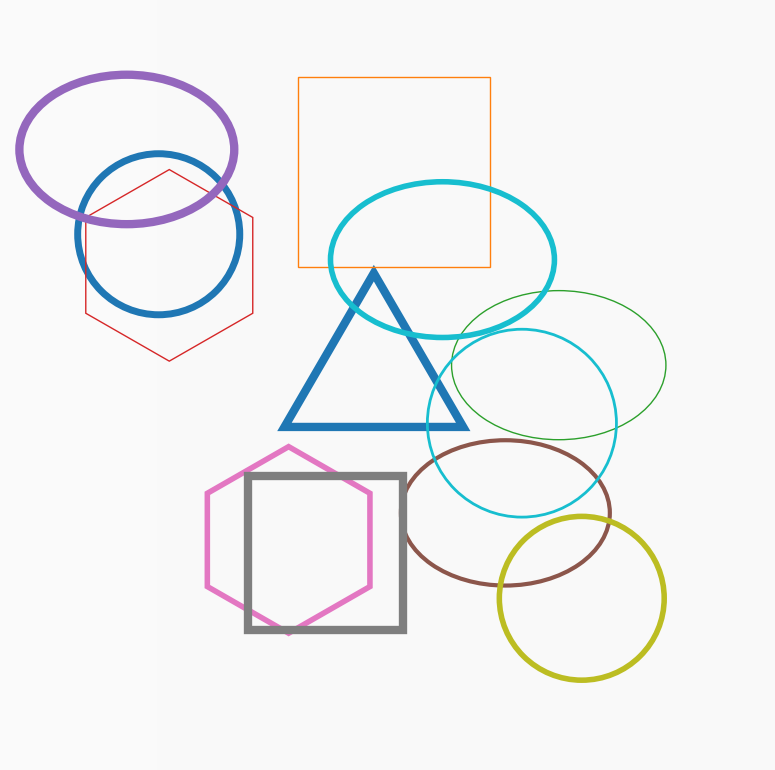[{"shape": "triangle", "thickness": 3, "radius": 0.67, "center": [0.482, 0.512]}, {"shape": "circle", "thickness": 2.5, "radius": 0.52, "center": [0.205, 0.696]}, {"shape": "square", "thickness": 0.5, "radius": 0.62, "center": [0.509, 0.777]}, {"shape": "oval", "thickness": 0.5, "radius": 0.69, "center": [0.721, 0.526]}, {"shape": "hexagon", "thickness": 0.5, "radius": 0.62, "center": [0.218, 0.655]}, {"shape": "oval", "thickness": 3, "radius": 0.69, "center": [0.164, 0.806]}, {"shape": "oval", "thickness": 1.5, "radius": 0.67, "center": [0.652, 0.334]}, {"shape": "hexagon", "thickness": 2, "radius": 0.61, "center": [0.372, 0.299]}, {"shape": "square", "thickness": 3, "radius": 0.5, "center": [0.42, 0.282]}, {"shape": "circle", "thickness": 2, "radius": 0.53, "center": [0.751, 0.223]}, {"shape": "oval", "thickness": 2, "radius": 0.72, "center": [0.571, 0.663]}, {"shape": "circle", "thickness": 1, "radius": 0.61, "center": [0.673, 0.45]}]